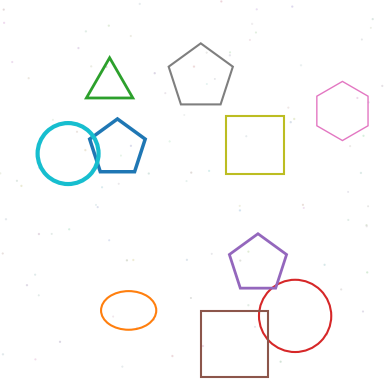[{"shape": "pentagon", "thickness": 2.5, "radius": 0.38, "center": [0.305, 0.615]}, {"shape": "oval", "thickness": 1.5, "radius": 0.36, "center": [0.334, 0.194]}, {"shape": "triangle", "thickness": 2, "radius": 0.35, "center": [0.285, 0.78]}, {"shape": "circle", "thickness": 1.5, "radius": 0.47, "center": [0.767, 0.179]}, {"shape": "pentagon", "thickness": 2, "radius": 0.39, "center": [0.67, 0.315]}, {"shape": "square", "thickness": 1.5, "radius": 0.43, "center": [0.609, 0.106]}, {"shape": "hexagon", "thickness": 1, "radius": 0.38, "center": [0.889, 0.712]}, {"shape": "pentagon", "thickness": 1.5, "radius": 0.44, "center": [0.521, 0.8]}, {"shape": "square", "thickness": 1.5, "radius": 0.38, "center": [0.662, 0.623]}, {"shape": "circle", "thickness": 3, "radius": 0.4, "center": [0.177, 0.601]}]